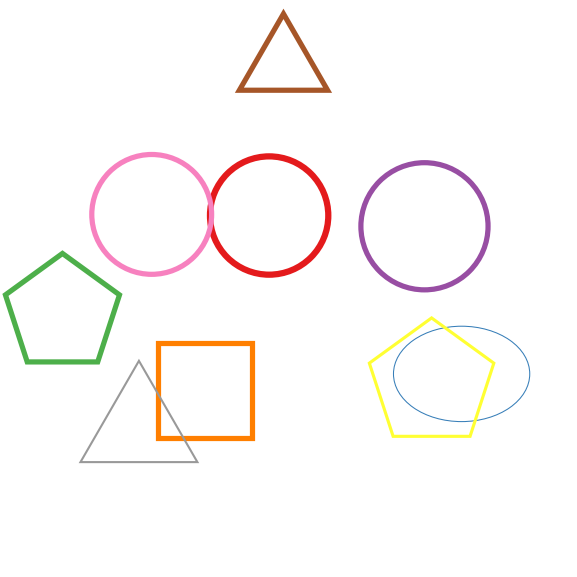[{"shape": "circle", "thickness": 3, "radius": 0.51, "center": [0.466, 0.626]}, {"shape": "oval", "thickness": 0.5, "radius": 0.59, "center": [0.799, 0.352]}, {"shape": "pentagon", "thickness": 2.5, "radius": 0.52, "center": [0.108, 0.456]}, {"shape": "circle", "thickness": 2.5, "radius": 0.55, "center": [0.735, 0.607]}, {"shape": "square", "thickness": 2.5, "radius": 0.41, "center": [0.354, 0.323]}, {"shape": "pentagon", "thickness": 1.5, "radius": 0.57, "center": [0.747, 0.335]}, {"shape": "triangle", "thickness": 2.5, "radius": 0.44, "center": [0.491, 0.887]}, {"shape": "circle", "thickness": 2.5, "radius": 0.52, "center": [0.263, 0.628]}, {"shape": "triangle", "thickness": 1, "radius": 0.58, "center": [0.241, 0.257]}]